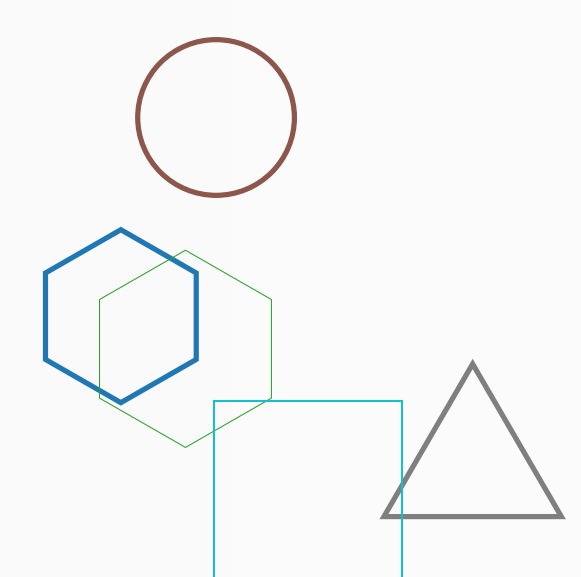[{"shape": "hexagon", "thickness": 2.5, "radius": 0.75, "center": [0.208, 0.452]}, {"shape": "hexagon", "thickness": 0.5, "radius": 0.85, "center": [0.319, 0.395]}, {"shape": "circle", "thickness": 2.5, "radius": 0.67, "center": [0.372, 0.796]}, {"shape": "triangle", "thickness": 2.5, "radius": 0.88, "center": [0.813, 0.193]}, {"shape": "square", "thickness": 1, "radius": 0.81, "center": [0.529, 0.143]}]